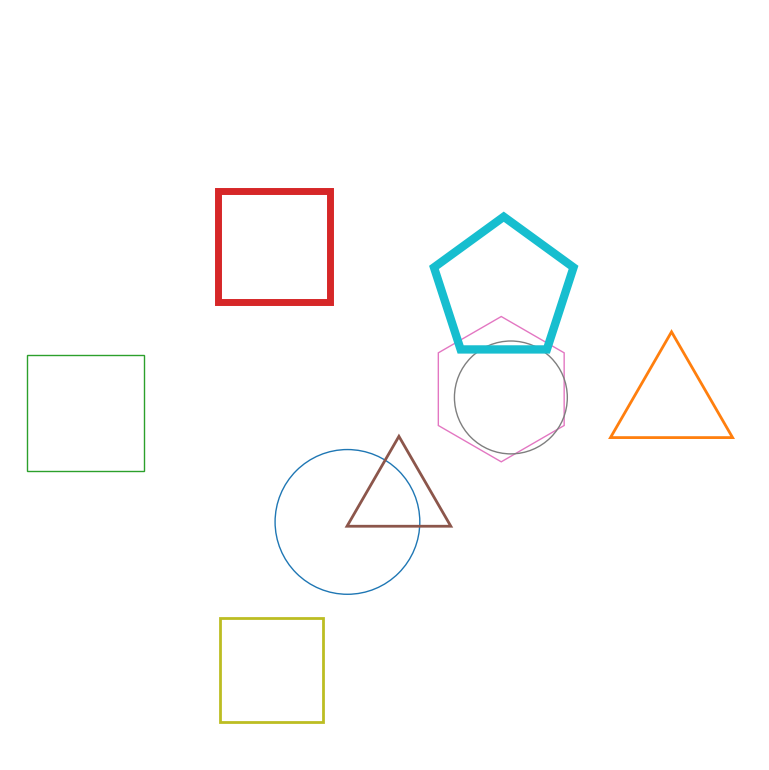[{"shape": "circle", "thickness": 0.5, "radius": 0.47, "center": [0.451, 0.322]}, {"shape": "triangle", "thickness": 1, "radius": 0.46, "center": [0.872, 0.477]}, {"shape": "square", "thickness": 0.5, "radius": 0.38, "center": [0.111, 0.464]}, {"shape": "square", "thickness": 2.5, "radius": 0.36, "center": [0.356, 0.68]}, {"shape": "triangle", "thickness": 1, "radius": 0.39, "center": [0.518, 0.355]}, {"shape": "hexagon", "thickness": 0.5, "radius": 0.47, "center": [0.651, 0.495]}, {"shape": "circle", "thickness": 0.5, "radius": 0.37, "center": [0.663, 0.484]}, {"shape": "square", "thickness": 1, "radius": 0.34, "center": [0.353, 0.13]}, {"shape": "pentagon", "thickness": 3, "radius": 0.48, "center": [0.654, 0.623]}]